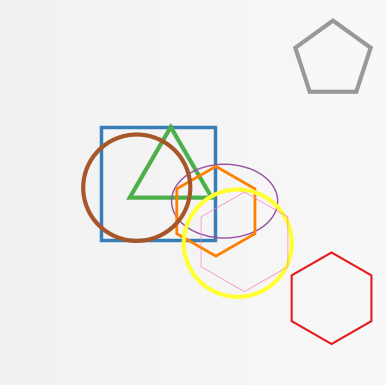[{"shape": "hexagon", "thickness": 1.5, "radius": 0.59, "center": [0.856, 0.225]}, {"shape": "square", "thickness": 2.5, "radius": 0.74, "center": [0.408, 0.523]}, {"shape": "triangle", "thickness": 3, "radius": 0.61, "center": [0.441, 0.548]}, {"shape": "oval", "thickness": 1, "radius": 0.68, "center": [0.58, 0.478]}, {"shape": "hexagon", "thickness": 2, "radius": 0.58, "center": [0.557, 0.451]}, {"shape": "circle", "thickness": 3, "radius": 0.7, "center": [0.614, 0.368]}, {"shape": "circle", "thickness": 3, "radius": 0.69, "center": [0.353, 0.512]}, {"shape": "hexagon", "thickness": 0.5, "radius": 0.65, "center": [0.631, 0.372]}, {"shape": "pentagon", "thickness": 3, "radius": 0.51, "center": [0.859, 0.844]}]